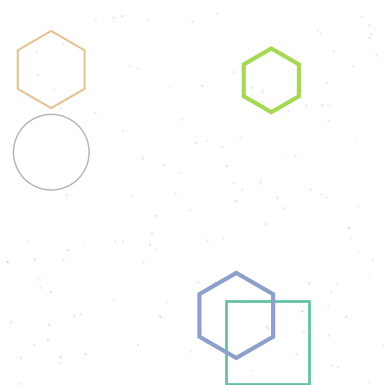[{"shape": "square", "thickness": 2, "radius": 0.54, "center": [0.696, 0.111]}, {"shape": "hexagon", "thickness": 3, "radius": 0.55, "center": [0.614, 0.181]}, {"shape": "hexagon", "thickness": 3, "radius": 0.41, "center": [0.705, 0.791]}, {"shape": "hexagon", "thickness": 1.5, "radius": 0.5, "center": [0.133, 0.819]}, {"shape": "circle", "thickness": 1, "radius": 0.49, "center": [0.133, 0.605]}]